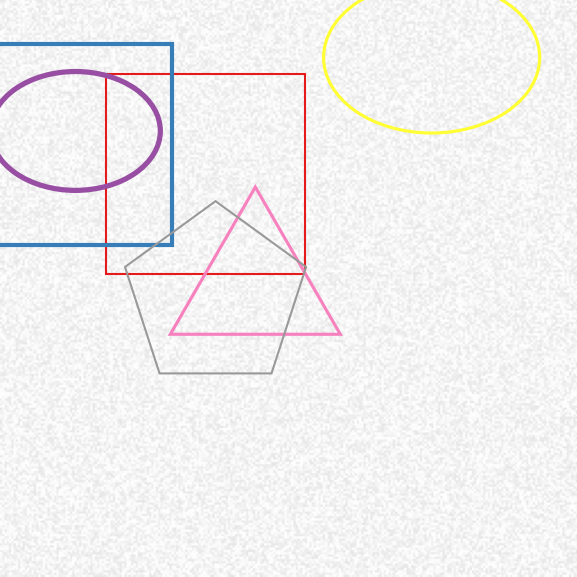[{"shape": "square", "thickness": 1, "radius": 0.86, "center": [0.356, 0.698]}, {"shape": "square", "thickness": 2, "radius": 0.87, "center": [0.124, 0.749]}, {"shape": "oval", "thickness": 2.5, "radius": 0.74, "center": [0.131, 0.772]}, {"shape": "oval", "thickness": 1.5, "radius": 0.94, "center": [0.747, 0.9]}, {"shape": "triangle", "thickness": 1.5, "radius": 0.85, "center": [0.442, 0.505]}, {"shape": "pentagon", "thickness": 1, "radius": 0.82, "center": [0.373, 0.486]}]